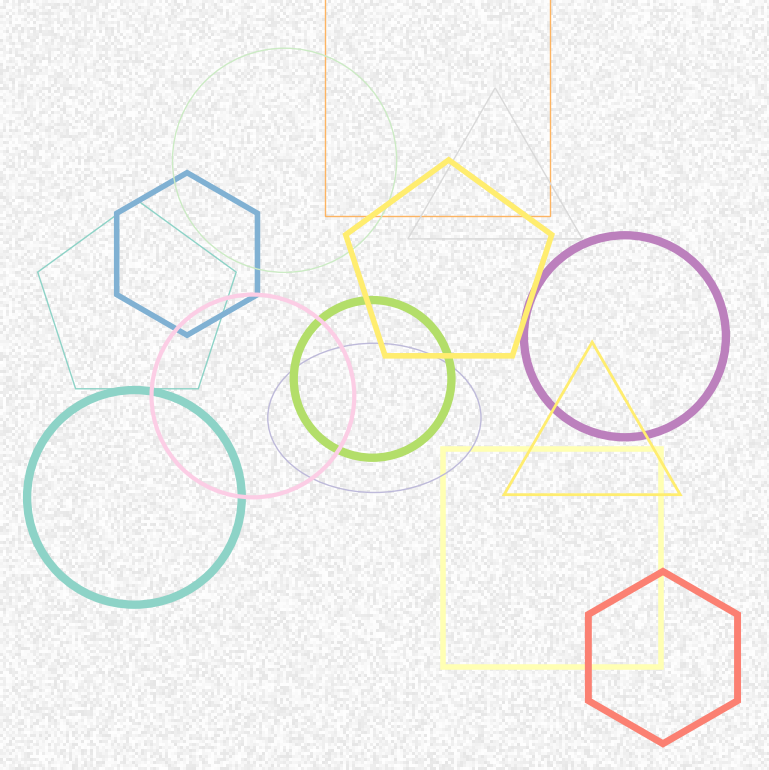[{"shape": "circle", "thickness": 3, "radius": 0.7, "center": [0.175, 0.354]}, {"shape": "pentagon", "thickness": 0.5, "radius": 0.68, "center": [0.178, 0.605]}, {"shape": "square", "thickness": 2, "radius": 0.71, "center": [0.717, 0.276]}, {"shape": "oval", "thickness": 0.5, "radius": 0.69, "center": [0.486, 0.457]}, {"shape": "hexagon", "thickness": 2.5, "radius": 0.56, "center": [0.861, 0.146]}, {"shape": "hexagon", "thickness": 2, "radius": 0.53, "center": [0.243, 0.67]}, {"shape": "square", "thickness": 0.5, "radius": 0.73, "center": [0.568, 0.865]}, {"shape": "circle", "thickness": 3, "radius": 0.51, "center": [0.484, 0.508]}, {"shape": "circle", "thickness": 1.5, "radius": 0.66, "center": [0.328, 0.486]}, {"shape": "triangle", "thickness": 0.5, "radius": 0.65, "center": [0.643, 0.755]}, {"shape": "circle", "thickness": 3, "radius": 0.66, "center": [0.812, 0.563]}, {"shape": "circle", "thickness": 0.5, "radius": 0.73, "center": [0.37, 0.792]}, {"shape": "triangle", "thickness": 1, "radius": 0.66, "center": [0.769, 0.424]}, {"shape": "pentagon", "thickness": 2, "radius": 0.7, "center": [0.583, 0.652]}]